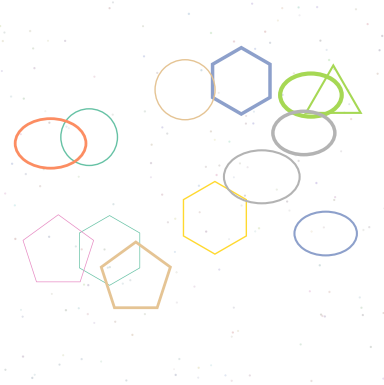[{"shape": "hexagon", "thickness": 0.5, "radius": 0.45, "center": [0.285, 0.35]}, {"shape": "circle", "thickness": 1, "radius": 0.37, "center": [0.232, 0.644]}, {"shape": "oval", "thickness": 2, "radius": 0.46, "center": [0.131, 0.627]}, {"shape": "hexagon", "thickness": 2.5, "radius": 0.43, "center": [0.627, 0.79]}, {"shape": "oval", "thickness": 1.5, "radius": 0.41, "center": [0.846, 0.393]}, {"shape": "pentagon", "thickness": 0.5, "radius": 0.48, "center": [0.151, 0.346]}, {"shape": "oval", "thickness": 3, "radius": 0.4, "center": [0.808, 0.753]}, {"shape": "triangle", "thickness": 1.5, "radius": 0.41, "center": [0.866, 0.748]}, {"shape": "hexagon", "thickness": 1, "radius": 0.47, "center": [0.558, 0.434]}, {"shape": "pentagon", "thickness": 2, "radius": 0.47, "center": [0.353, 0.277]}, {"shape": "circle", "thickness": 1, "radius": 0.39, "center": [0.481, 0.767]}, {"shape": "oval", "thickness": 2.5, "radius": 0.4, "center": [0.789, 0.655]}, {"shape": "oval", "thickness": 1.5, "radius": 0.49, "center": [0.68, 0.541]}]